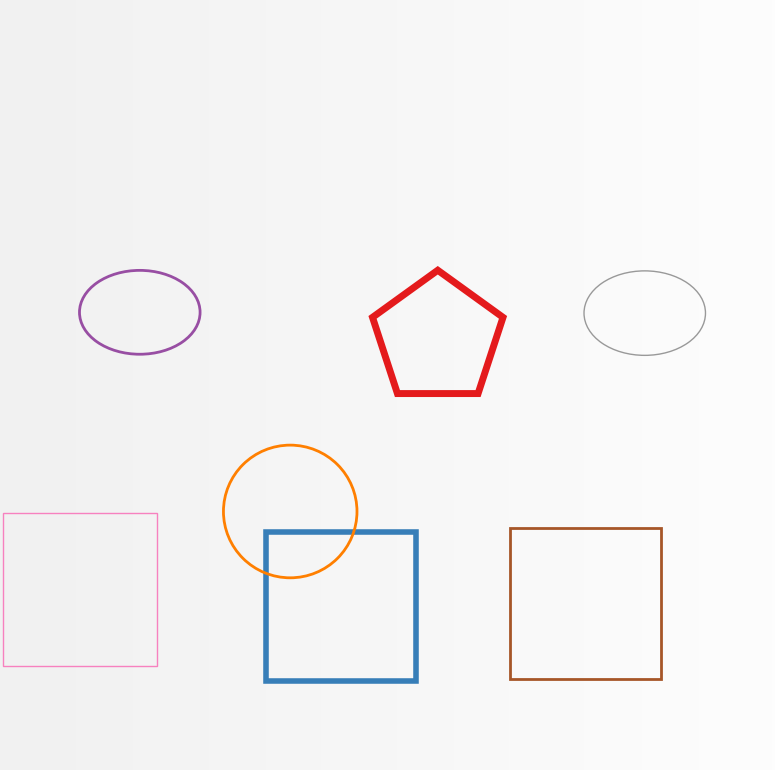[{"shape": "pentagon", "thickness": 2.5, "radius": 0.44, "center": [0.565, 0.56]}, {"shape": "square", "thickness": 2, "radius": 0.48, "center": [0.44, 0.213]}, {"shape": "oval", "thickness": 1, "radius": 0.39, "center": [0.18, 0.594]}, {"shape": "circle", "thickness": 1, "radius": 0.43, "center": [0.374, 0.336]}, {"shape": "square", "thickness": 1, "radius": 0.49, "center": [0.755, 0.217]}, {"shape": "square", "thickness": 0.5, "radius": 0.49, "center": [0.103, 0.234]}, {"shape": "oval", "thickness": 0.5, "radius": 0.39, "center": [0.832, 0.593]}]